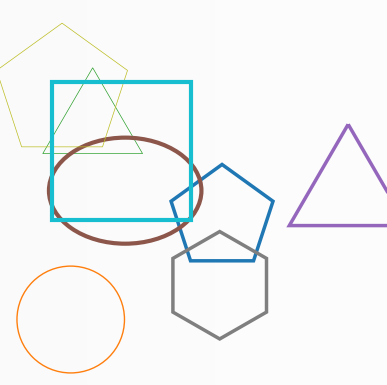[{"shape": "pentagon", "thickness": 2.5, "radius": 0.69, "center": [0.573, 0.434]}, {"shape": "circle", "thickness": 1, "radius": 0.69, "center": [0.183, 0.17]}, {"shape": "triangle", "thickness": 0.5, "radius": 0.74, "center": [0.239, 0.675]}, {"shape": "triangle", "thickness": 2.5, "radius": 0.88, "center": [0.898, 0.502]}, {"shape": "oval", "thickness": 3, "radius": 0.98, "center": [0.323, 0.505]}, {"shape": "hexagon", "thickness": 2.5, "radius": 0.7, "center": [0.567, 0.259]}, {"shape": "pentagon", "thickness": 0.5, "radius": 0.89, "center": [0.16, 0.762]}, {"shape": "square", "thickness": 3, "radius": 0.9, "center": [0.313, 0.608]}]